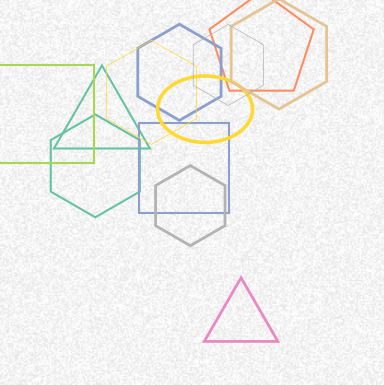[{"shape": "triangle", "thickness": 1.5, "radius": 0.72, "center": [0.265, 0.686]}, {"shape": "hexagon", "thickness": 1.5, "radius": 0.67, "center": [0.248, 0.569]}, {"shape": "pentagon", "thickness": 1.5, "radius": 0.71, "center": [0.679, 0.88]}, {"shape": "square", "thickness": 1.5, "radius": 0.58, "center": [0.478, 0.563]}, {"shape": "hexagon", "thickness": 2, "radius": 0.62, "center": [0.466, 0.812]}, {"shape": "triangle", "thickness": 2, "radius": 0.55, "center": [0.626, 0.168]}, {"shape": "square", "thickness": 1.5, "radius": 0.63, "center": [0.118, 0.704]}, {"shape": "oval", "thickness": 2.5, "radius": 0.62, "center": [0.533, 0.716]}, {"shape": "hexagon", "thickness": 0.5, "radius": 0.68, "center": [0.393, 0.76]}, {"shape": "hexagon", "thickness": 2, "radius": 0.72, "center": [0.724, 0.86]}, {"shape": "hexagon", "thickness": 0.5, "radius": 0.53, "center": [0.593, 0.831]}, {"shape": "hexagon", "thickness": 2, "radius": 0.52, "center": [0.494, 0.466]}]